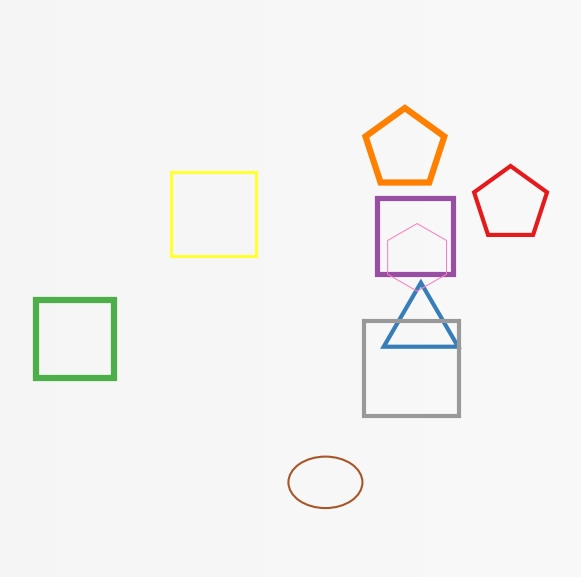[{"shape": "pentagon", "thickness": 2, "radius": 0.33, "center": [0.878, 0.646]}, {"shape": "triangle", "thickness": 2, "radius": 0.37, "center": [0.724, 0.436]}, {"shape": "square", "thickness": 3, "radius": 0.34, "center": [0.129, 0.412]}, {"shape": "square", "thickness": 2.5, "radius": 0.33, "center": [0.715, 0.59]}, {"shape": "pentagon", "thickness": 3, "radius": 0.36, "center": [0.697, 0.741]}, {"shape": "square", "thickness": 1.5, "radius": 0.36, "center": [0.368, 0.628]}, {"shape": "oval", "thickness": 1, "radius": 0.32, "center": [0.56, 0.164]}, {"shape": "hexagon", "thickness": 0.5, "radius": 0.29, "center": [0.718, 0.553]}, {"shape": "square", "thickness": 2, "radius": 0.41, "center": [0.708, 0.361]}]